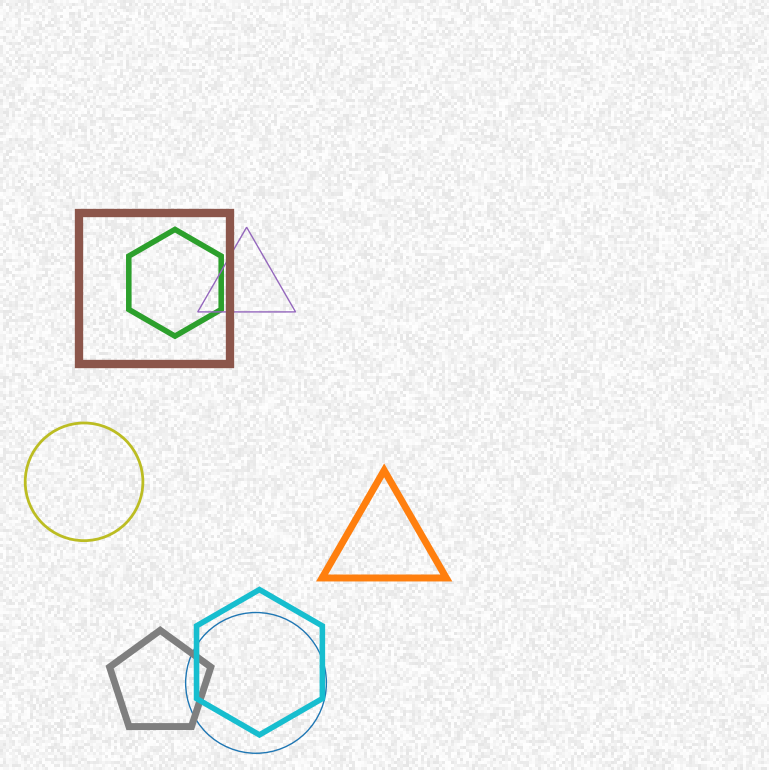[{"shape": "circle", "thickness": 0.5, "radius": 0.46, "center": [0.332, 0.113]}, {"shape": "triangle", "thickness": 2.5, "radius": 0.47, "center": [0.499, 0.296]}, {"shape": "hexagon", "thickness": 2, "radius": 0.35, "center": [0.227, 0.633]}, {"shape": "triangle", "thickness": 0.5, "radius": 0.37, "center": [0.32, 0.632]}, {"shape": "square", "thickness": 3, "radius": 0.49, "center": [0.201, 0.626]}, {"shape": "pentagon", "thickness": 2.5, "radius": 0.35, "center": [0.208, 0.112]}, {"shape": "circle", "thickness": 1, "radius": 0.38, "center": [0.109, 0.374]}, {"shape": "hexagon", "thickness": 2, "radius": 0.47, "center": [0.337, 0.14]}]